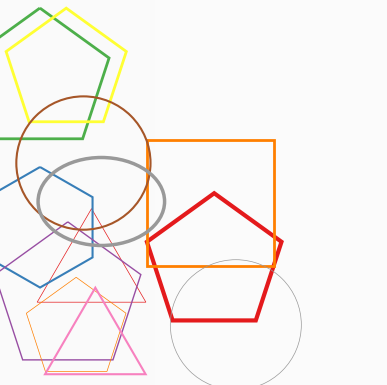[{"shape": "pentagon", "thickness": 3, "radius": 0.91, "center": [0.553, 0.315]}, {"shape": "triangle", "thickness": 0.5, "radius": 0.81, "center": [0.236, 0.296]}, {"shape": "hexagon", "thickness": 1.5, "radius": 0.78, "center": [0.103, 0.41]}, {"shape": "pentagon", "thickness": 2, "radius": 0.94, "center": [0.103, 0.791]}, {"shape": "pentagon", "thickness": 1, "radius": 0.99, "center": [0.175, 0.226]}, {"shape": "pentagon", "thickness": 0.5, "radius": 0.68, "center": [0.197, 0.145]}, {"shape": "square", "thickness": 2, "radius": 0.82, "center": [0.543, 0.472]}, {"shape": "pentagon", "thickness": 2, "radius": 0.82, "center": [0.171, 0.816]}, {"shape": "circle", "thickness": 1.5, "radius": 0.87, "center": [0.215, 0.577]}, {"shape": "triangle", "thickness": 1.5, "radius": 0.75, "center": [0.246, 0.103]}, {"shape": "oval", "thickness": 2.5, "radius": 0.82, "center": [0.262, 0.477]}, {"shape": "circle", "thickness": 0.5, "radius": 0.85, "center": [0.609, 0.156]}]